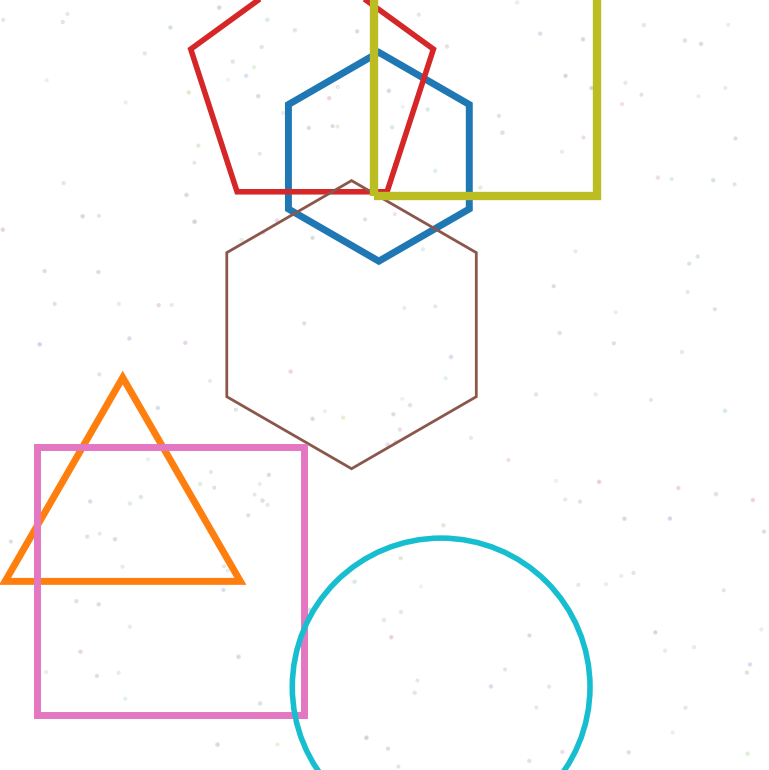[{"shape": "hexagon", "thickness": 2.5, "radius": 0.68, "center": [0.492, 0.796]}, {"shape": "triangle", "thickness": 2.5, "radius": 0.88, "center": [0.159, 0.333]}, {"shape": "pentagon", "thickness": 2, "radius": 0.83, "center": [0.405, 0.885]}, {"shape": "hexagon", "thickness": 1, "radius": 0.94, "center": [0.457, 0.578]}, {"shape": "square", "thickness": 2.5, "radius": 0.87, "center": [0.222, 0.245]}, {"shape": "square", "thickness": 3, "radius": 0.72, "center": [0.631, 0.89]}, {"shape": "circle", "thickness": 2, "radius": 0.97, "center": [0.573, 0.108]}]